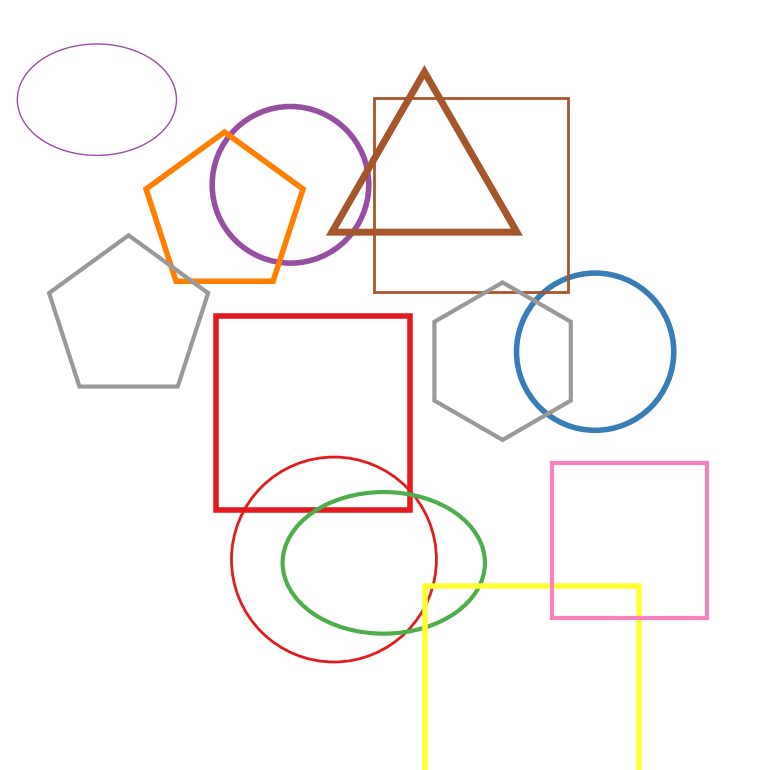[{"shape": "square", "thickness": 2, "radius": 0.63, "center": [0.406, 0.464]}, {"shape": "circle", "thickness": 1, "radius": 0.67, "center": [0.434, 0.273]}, {"shape": "circle", "thickness": 2, "radius": 0.51, "center": [0.773, 0.543]}, {"shape": "oval", "thickness": 1.5, "radius": 0.66, "center": [0.498, 0.269]}, {"shape": "oval", "thickness": 0.5, "radius": 0.52, "center": [0.126, 0.871]}, {"shape": "circle", "thickness": 2, "radius": 0.51, "center": [0.377, 0.76]}, {"shape": "pentagon", "thickness": 2, "radius": 0.54, "center": [0.292, 0.721]}, {"shape": "square", "thickness": 2, "radius": 0.69, "center": [0.691, 0.1]}, {"shape": "triangle", "thickness": 2.5, "radius": 0.69, "center": [0.551, 0.768]}, {"shape": "square", "thickness": 1, "radius": 0.63, "center": [0.612, 0.747]}, {"shape": "square", "thickness": 1.5, "radius": 0.5, "center": [0.818, 0.298]}, {"shape": "pentagon", "thickness": 1.5, "radius": 0.54, "center": [0.167, 0.586]}, {"shape": "hexagon", "thickness": 1.5, "radius": 0.51, "center": [0.653, 0.531]}]